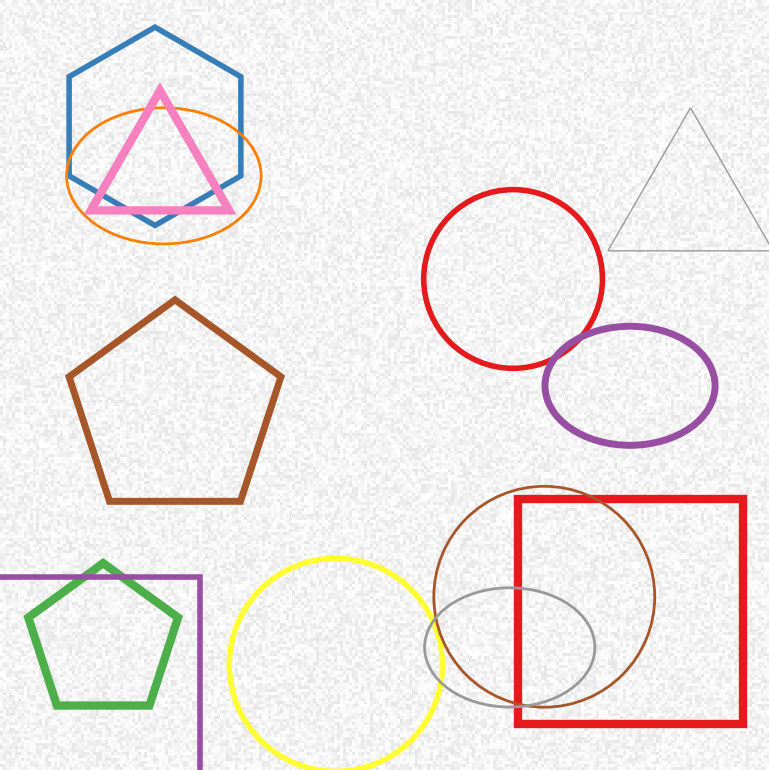[{"shape": "circle", "thickness": 2, "radius": 0.58, "center": [0.666, 0.638]}, {"shape": "square", "thickness": 3, "radius": 0.73, "center": [0.819, 0.206]}, {"shape": "hexagon", "thickness": 2, "radius": 0.64, "center": [0.201, 0.836]}, {"shape": "pentagon", "thickness": 3, "radius": 0.51, "center": [0.134, 0.166]}, {"shape": "oval", "thickness": 2.5, "radius": 0.55, "center": [0.818, 0.499]}, {"shape": "square", "thickness": 2, "radius": 0.66, "center": [0.128, 0.118]}, {"shape": "oval", "thickness": 1, "radius": 0.63, "center": [0.213, 0.772]}, {"shape": "circle", "thickness": 2, "radius": 0.69, "center": [0.436, 0.137]}, {"shape": "circle", "thickness": 1, "radius": 0.72, "center": [0.707, 0.225]}, {"shape": "pentagon", "thickness": 2.5, "radius": 0.72, "center": [0.227, 0.466]}, {"shape": "triangle", "thickness": 3, "radius": 0.52, "center": [0.208, 0.779]}, {"shape": "oval", "thickness": 1, "radius": 0.55, "center": [0.662, 0.159]}, {"shape": "triangle", "thickness": 0.5, "radius": 0.62, "center": [0.897, 0.736]}]